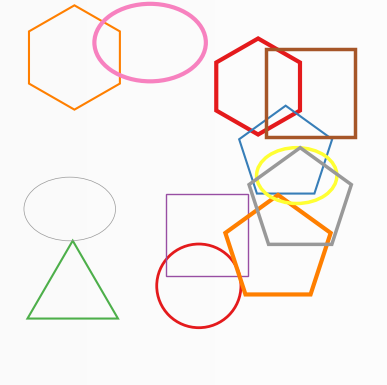[{"shape": "hexagon", "thickness": 3, "radius": 0.62, "center": [0.666, 0.775]}, {"shape": "circle", "thickness": 2, "radius": 0.54, "center": [0.513, 0.257]}, {"shape": "pentagon", "thickness": 1.5, "radius": 0.63, "center": [0.737, 0.599]}, {"shape": "triangle", "thickness": 1.5, "radius": 0.67, "center": [0.188, 0.24]}, {"shape": "square", "thickness": 1, "radius": 0.53, "center": [0.535, 0.389]}, {"shape": "hexagon", "thickness": 1.5, "radius": 0.68, "center": [0.192, 0.851]}, {"shape": "pentagon", "thickness": 3, "radius": 0.71, "center": [0.717, 0.351]}, {"shape": "oval", "thickness": 2.5, "radius": 0.52, "center": [0.766, 0.544]}, {"shape": "square", "thickness": 2.5, "radius": 0.58, "center": [0.801, 0.758]}, {"shape": "oval", "thickness": 3, "radius": 0.72, "center": [0.387, 0.889]}, {"shape": "pentagon", "thickness": 2.5, "radius": 0.69, "center": [0.775, 0.478]}, {"shape": "oval", "thickness": 0.5, "radius": 0.59, "center": [0.18, 0.457]}]